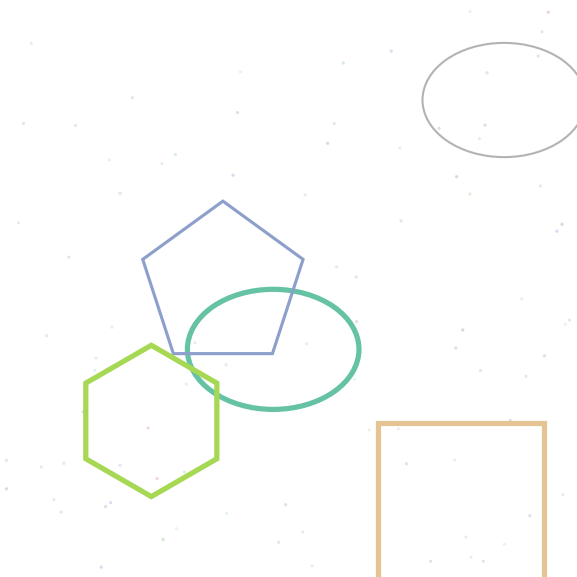[{"shape": "oval", "thickness": 2.5, "radius": 0.74, "center": [0.473, 0.394]}, {"shape": "pentagon", "thickness": 1.5, "radius": 0.73, "center": [0.386, 0.505]}, {"shape": "hexagon", "thickness": 2.5, "radius": 0.65, "center": [0.262, 0.27]}, {"shape": "square", "thickness": 2.5, "radius": 0.72, "center": [0.798, 0.123]}, {"shape": "oval", "thickness": 1, "radius": 0.71, "center": [0.873, 0.826]}]